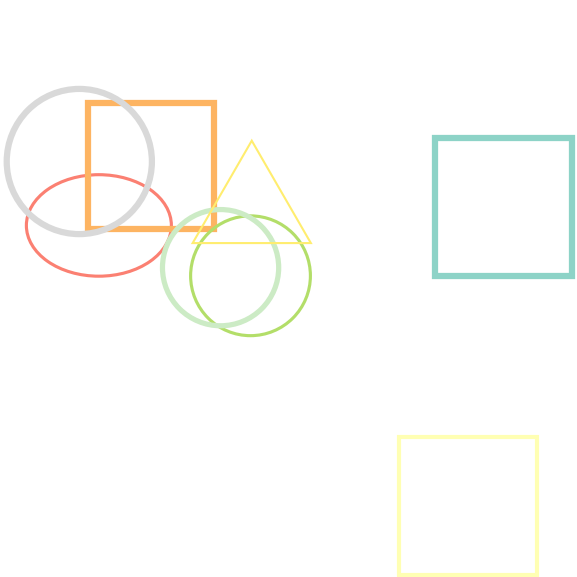[{"shape": "square", "thickness": 3, "radius": 0.6, "center": [0.872, 0.641]}, {"shape": "square", "thickness": 2, "radius": 0.6, "center": [0.811, 0.122]}, {"shape": "oval", "thickness": 1.5, "radius": 0.63, "center": [0.171, 0.609]}, {"shape": "square", "thickness": 3, "radius": 0.54, "center": [0.261, 0.711]}, {"shape": "circle", "thickness": 1.5, "radius": 0.52, "center": [0.434, 0.522]}, {"shape": "circle", "thickness": 3, "radius": 0.63, "center": [0.137, 0.719]}, {"shape": "circle", "thickness": 2.5, "radius": 0.5, "center": [0.382, 0.536]}, {"shape": "triangle", "thickness": 1, "radius": 0.59, "center": [0.436, 0.637]}]